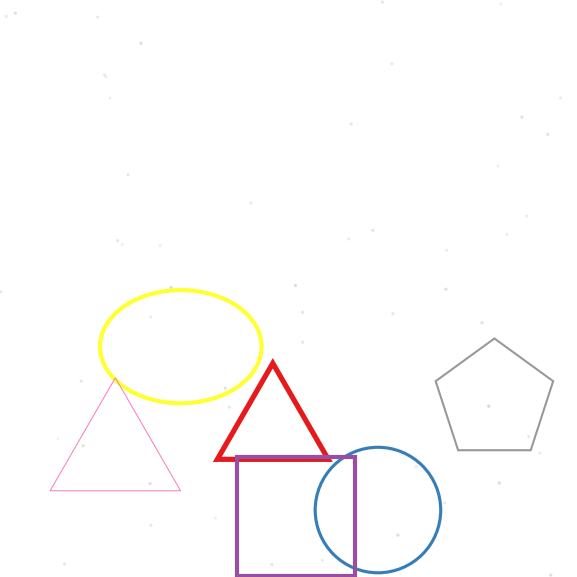[{"shape": "triangle", "thickness": 2.5, "radius": 0.55, "center": [0.472, 0.259]}, {"shape": "circle", "thickness": 1.5, "radius": 0.54, "center": [0.654, 0.116]}, {"shape": "square", "thickness": 2, "radius": 0.51, "center": [0.512, 0.105]}, {"shape": "oval", "thickness": 2, "radius": 0.7, "center": [0.313, 0.399]}, {"shape": "triangle", "thickness": 0.5, "radius": 0.65, "center": [0.2, 0.215]}, {"shape": "pentagon", "thickness": 1, "radius": 0.53, "center": [0.856, 0.306]}]